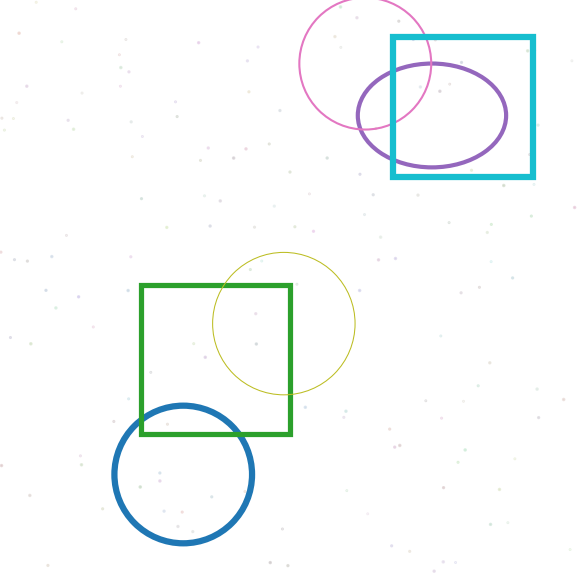[{"shape": "circle", "thickness": 3, "radius": 0.6, "center": [0.317, 0.178]}, {"shape": "square", "thickness": 2.5, "radius": 0.65, "center": [0.373, 0.377]}, {"shape": "oval", "thickness": 2, "radius": 0.64, "center": [0.748, 0.799]}, {"shape": "circle", "thickness": 1, "radius": 0.57, "center": [0.633, 0.889]}, {"shape": "circle", "thickness": 0.5, "radius": 0.62, "center": [0.492, 0.439]}, {"shape": "square", "thickness": 3, "radius": 0.6, "center": [0.802, 0.814]}]